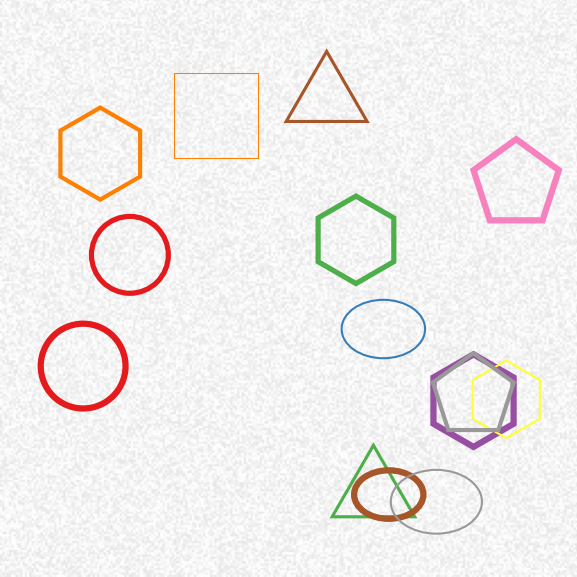[{"shape": "circle", "thickness": 2.5, "radius": 0.33, "center": [0.225, 0.558]}, {"shape": "circle", "thickness": 3, "radius": 0.37, "center": [0.144, 0.365]}, {"shape": "oval", "thickness": 1, "radius": 0.36, "center": [0.664, 0.429]}, {"shape": "hexagon", "thickness": 2.5, "radius": 0.38, "center": [0.616, 0.584]}, {"shape": "triangle", "thickness": 1.5, "radius": 0.41, "center": [0.647, 0.146]}, {"shape": "hexagon", "thickness": 3, "radius": 0.4, "center": [0.82, 0.305]}, {"shape": "hexagon", "thickness": 2, "radius": 0.4, "center": [0.174, 0.733]}, {"shape": "square", "thickness": 0.5, "radius": 0.37, "center": [0.374, 0.799]}, {"shape": "hexagon", "thickness": 1, "radius": 0.34, "center": [0.877, 0.308]}, {"shape": "triangle", "thickness": 1.5, "radius": 0.4, "center": [0.566, 0.829]}, {"shape": "oval", "thickness": 3, "radius": 0.3, "center": [0.673, 0.143]}, {"shape": "pentagon", "thickness": 3, "radius": 0.39, "center": [0.894, 0.68]}, {"shape": "oval", "thickness": 1, "radius": 0.39, "center": [0.756, 0.13]}, {"shape": "pentagon", "thickness": 2, "radius": 0.37, "center": [0.82, 0.314]}]